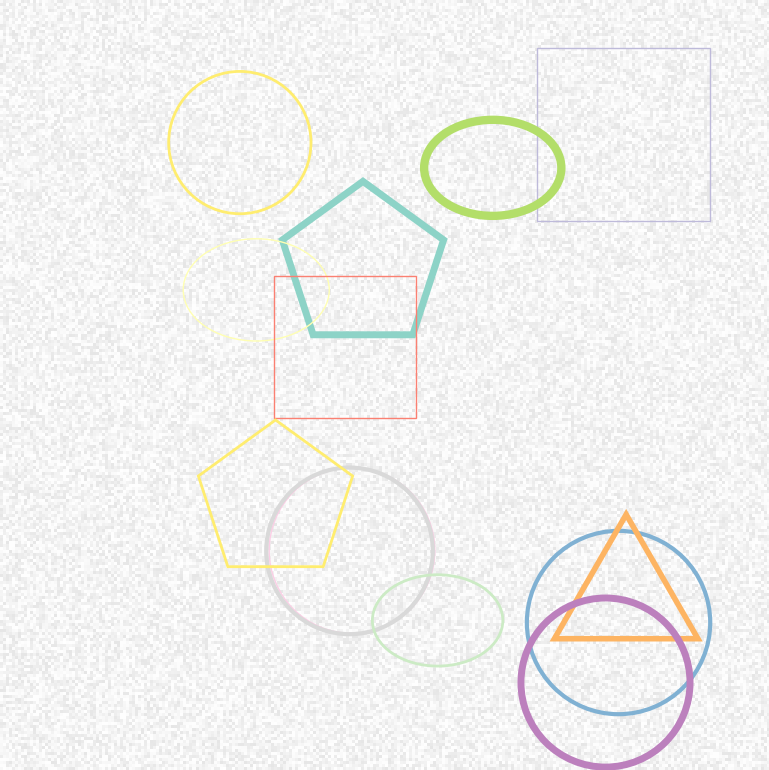[{"shape": "pentagon", "thickness": 2.5, "radius": 0.55, "center": [0.471, 0.654]}, {"shape": "oval", "thickness": 0.5, "radius": 0.47, "center": [0.333, 0.624]}, {"shape": "square", "thickness": 0.5, "radius": 0.56, "center": [0.809, 0.825]}, {"shape": "square", "thickness": 0.5, "radius": 0.46, "center": [0.448, 0.549]}, {"shape": "circle", "thickness": 1.5, "radius": 0.6, "center": [0.803, 0.192]}, {"shape": "triangle", "thickness": 2, "radius": 0.54, "center": [0.813, 0.224]}, {"shape": "oval", "thickness": 3, "radius": 0.45, "center": [0.64, 0.782]}, {"shape": "circle", "thickness": 0.5, "radius": 0.54, "center": [0.457, 0.285]}, {"shape": "circle", "thickness": 1.5, "radius": 0.54, "center": [0.454, 0.285]}, {"shape": "circle", "thickness": 2.5, "radius": 0.55, "center": [0.786, 0.114]}, {"shape": "oval", "thickness": 1, "radius": 0.42, "center": [0.568, 0.194]}, {"shape": "circle", "thickness": 1, "radius": 0.46, "center": [0.311, 0.815]}, {"shape": "pentagon", "thickness": 1, "radius": 0.53, "center": [0.358, 0.349]}]